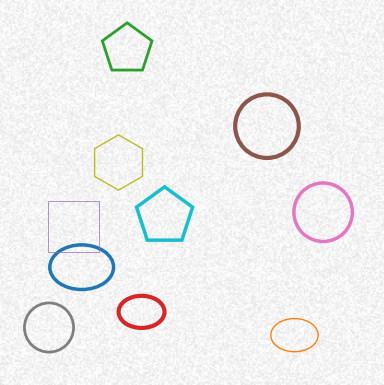[{"shape": "oval", "thickness": 2.5, "radius": 0.41, "center": [0.212, 0.306]}, {"shape": "oval", "thickness": 1, "radius": 0.31, "center": [0.765, 0.13]}, {"shape": "pentagon", "thickness": 2, "radius": 0.34, "center": [0.33, 0.873]}, {"shape": "oval", "thickness": 3, "radius": 0.3, "center": [0.368, 0.19]}, {"shape": "square", "thickness": 0.5, "radius": 0.33, "center": [0.191, 0.412]}, {"shape": "circle", "thickness": 3, "radius": 0.41, "center": [0.693, 0.672]}, {"shape": "circle", "thickness": 2.5, "radius": 0.38, "center": [0.839, 0.449]}, {"shape": "circle", "thickness": 2, "radius": 0.32, "center": [0.127, 0.149]}, {"shape": "hexagon", "thickness": 1, "radius": 0.36, "center": [0.308, 0.578]}, {"shape": "pentagon", "thickness": 2.5, "radius": 0.38, "center": [0.427, 0.438]}]